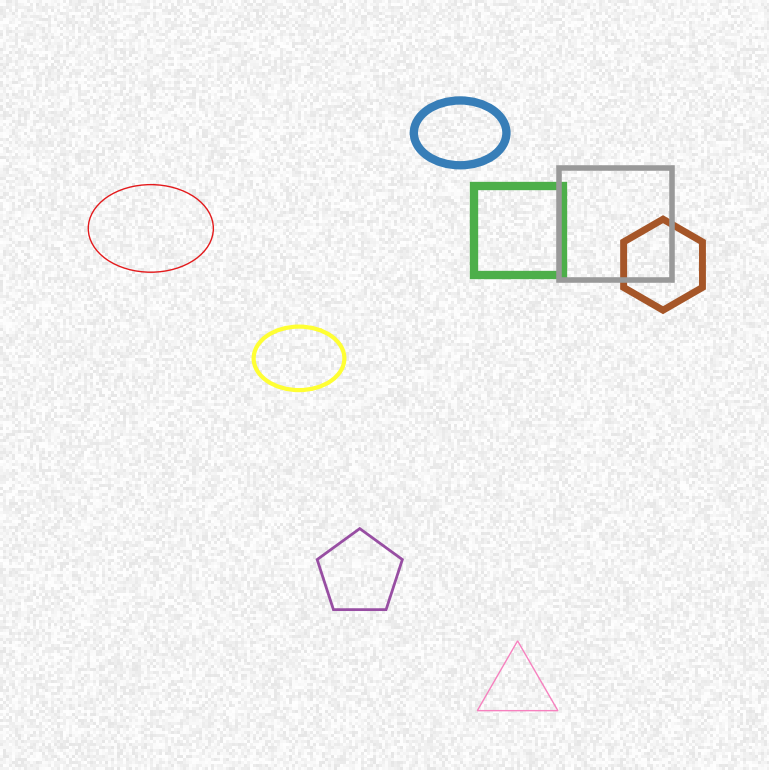[{"shape": "oval", "thickness": 0.5, "radius": 0.41, "center": [0.196, 0.703]}, {"shape": "oval", "thickness": 3, "radius": 0.3, "center": [0.598, 0.827]}, {"shape": "square", "thickness": 3, "radius": 0.29, "center": [0.674, 0.701]}, {"shape": "pentagon", "thickness": 1, "radius": 0.29, "center": [0.467, 0.255]}, {"shape": "oval", "thickness": 1.5, "radius": 0.29, "center": [0.388, 0.535]}, {"shape": "hexagon", "thickness": 2.5, "radius": 0.3, "center": [0.861, 0.656]}, {"shape": "triangle", "thickness": 0.5, "radius": 0.3, "center": [0.672, 0.107]}, {"shape": "square", "thickness": 2, "radius": 0.36, "center": [0.8, 0.709]}]